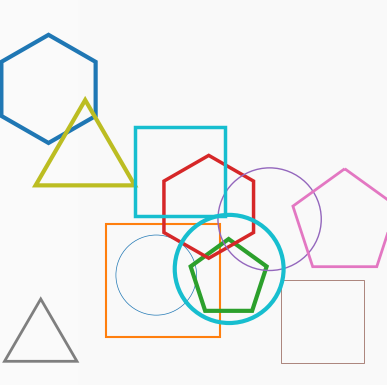[{"shape": "hexagon", "thickness": 3, "radius": 0.7, "center": [0.125, 0.769]}, {"shape": "circle", "thickness": 0.5, "radius": 0.52, "center": [0.403, 0.285]}, {"shape": "square", "thickness": 1.5, "radius": 0.74, "center": [0.42, 0.271]}, {"shape": "pentagon", "thickness": 3, "radius": 0.52, "center": [0.59, 0.276]}, {"shape": "hexagon", "thickness": 2.5, "radius": 0.67, "center": [0.539, 0.463]}, {"shape": "circle", "thickness": 1, "radius": 0.67, "center": [0.696, 0.431]}, {"shape": "square", "thickness": 0.5, "radius": 0.54, "center": [0.832, 0.164]}, {"shape": "pentagon", "thickness": 2, "radius": 0.7, "center": [0.89, 0.421]}, {"shape": "triangle", "thickness": 2, "radius": 0.54, "center": [0.105, 0.116]}, {"shape": "triangle", "thickness": 3, "radius": 0.74, "center": [0.22, 0.592]}, {"shape": "square", "thickness": 2.5, "radius": 0.58, "center": [0.464, 0.554]}, {"shape": "circle", "thickness": 3, "radius": 0.7, "center": [0.591, 0.301]}]